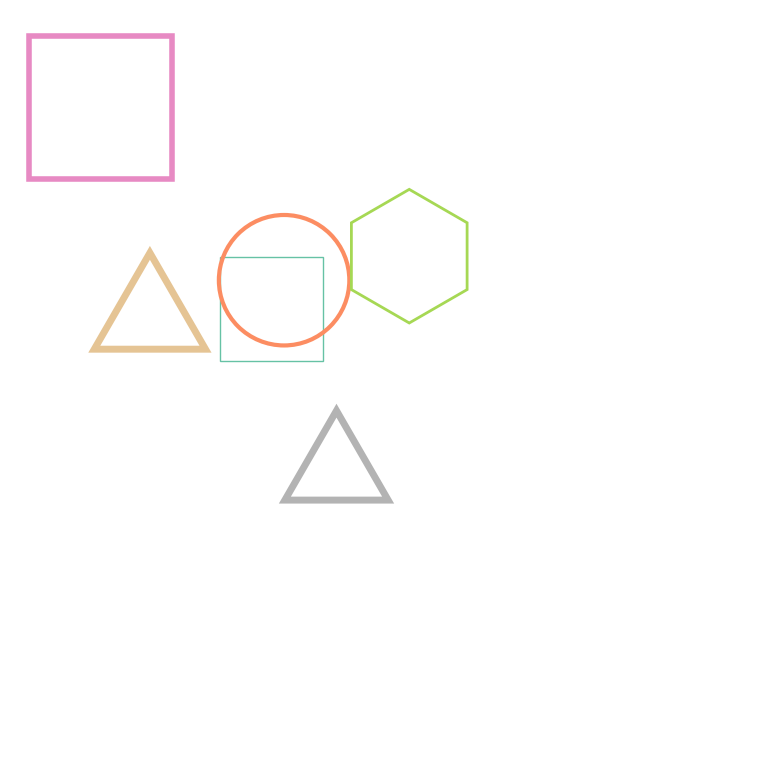[{"shape": "square", "thickness": 0.5, "radius": 0.33, "center": [0.352, 0.599]}, {"shape": "circle", "thickness": 1.5, "radius": 0.42, "center": [0.369, 0.636]}, {"shape": "square", "thickness": 2, "radius": 0.46, "center": [0.13, 0.86]}, {"shape": "hexagon", "thickness": 1, "radius": 0.43, "center": [0.531, 0.667]}, {"shape": "triangle", "thickness": 2.5, "radius": 0.42, "center": [0.195, 0.588]}, {"shape": "triangle", "thickness": 2.5, "radius": 0.39, "center": [0.437, 0.389]}]